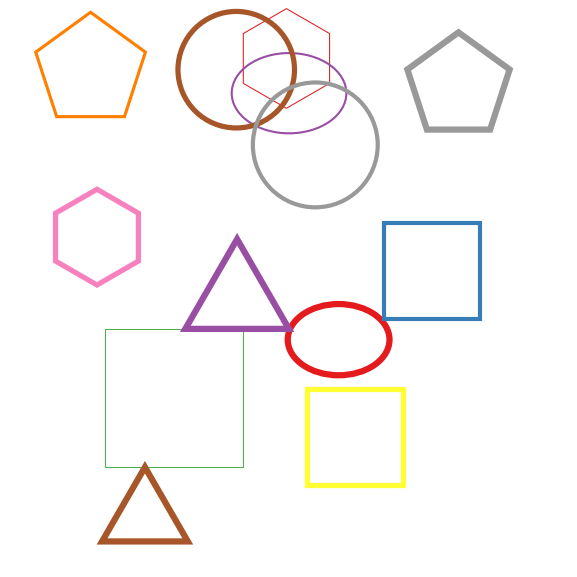[{"shape": "hexagon", "thickness": 0.5, "radius": 0.43, "center": [0.496, 0.898]}, {"shape": "oval", "thickness": 3, "radius": 0.44, "center": [0.586, 0.411]}, {"shape": "square", "thickness": 2, "radius": 0.41, "center": [0.748, 0.53]}, {"shape": "square", "thickness": 0.5, "radius": 0.6, "center": [0.301, 0.311]}, {"shape": "oval", "thickness": 1, "radius": 0.5, "center": [0.5, 0.838]}, {"shape": "triangle", "thickness": 3, "radius": 0.52, "center": [0.411, 0.481]}, {"shape": "pentagon", "thickness": 1.5, "radius": 0.5, "center": [0.157, 0.878]}, {"shape": "square", "thickness": 2.5, "radius": 0.41, "center": [0.615, 0.242]}, {"shape": "circle", "thickness": 2.5, "radius": 0.5, "center": [0.409, 0.878]}, {"shape": "triangle", "thickness": 3, "radius": 0.43, "center": [0.251, 0.104]}, {"shape": "hexagon", "thickness": 2.5, "radius": 0.41, "center": [0.168, 0.589]}, {"shape": "circle", "thickness": 2, "radius": 0.54, "center": [0.546, 0.748]}, {"shape": "pentagon", "thickness": 3, "radius": 0.47, "center": [0.794, 0.85]}]